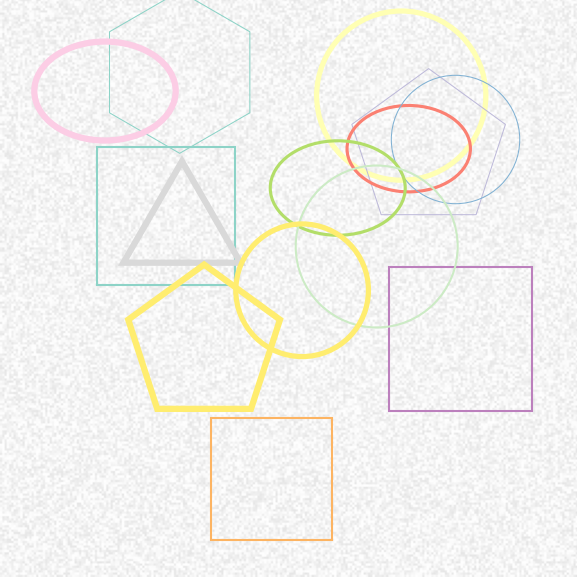[{"shape": "hexagon", "thickness": 0.5, "radius": 0.7, "center": [0.311, 0.874]}, {"shape": "square", "thickness": 1, "radius": 0.6, "center": [0.287, 0.625]}, {"shape": "circle", "thickness": 2.5, "radius": 0.73, "center": [0.695, 0.834]}, {"shape": "pentagon", "thickness": 0.5, "radius": 0.7, "center": [0.742, 0.741]}, {"shape": "oval", "thickness": 1.5, "radius": 0.53, "center": [0.708, 0.742]}, {"shape": "circle", "thickness": 0.5, "radius": 0.56, "center": [0.789, 0.758]}, {"shape": "square", "thickness": 1, "radius": 0.53, "center": [0.47, 0.169]}, {"shape": "oval", "thickness": 1.5, "radius": 0.58, "center": [0.585, 0.674]}, {"shape": "oval", "thickness": 3, "radius": 0.61, "center": [0.182, 0.842]}, {"shape": "triangle", "thickness": 3, "radius": 0.59, "center": [0.315, 0.603]}, {"shape": "square", "thickness": 1, "radius": 0.62, "center": [0.797, 0.412]}, {"shape": "circle", "thickness": 1, "radius": 0.7, "center": [0.652, 0.572]}, {"shape": "pentagon", "thickness": 3, "radius": 0.69, "center": [0.353, 0.403]}, {"shape": "circle", "thickness": 2.5, "radius": 0.57, "center": [0.523, 0.497]}]